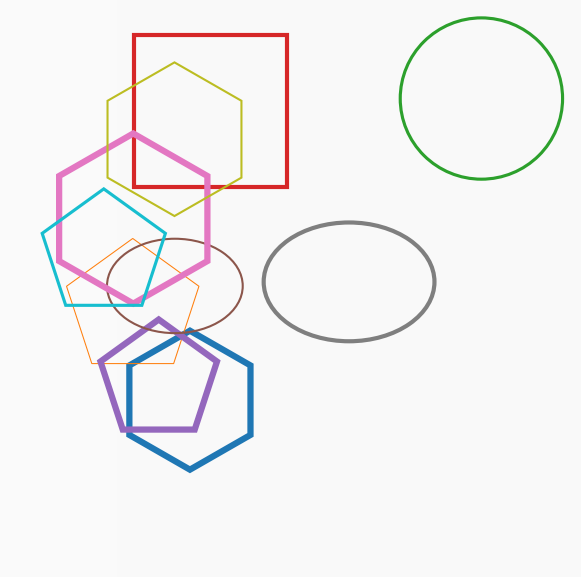[{"shape": "hexagon", "thickness": 3, "radius": 0.6, "center": [0.327, 0.306]}, {"shape": "pentagon", "thickness": 0.5, "radius": 0.6, "center": [0.228, 0.466]}, {"shape": "circle", "thickness": 1.5, "radius": 0.7, "center": [0.828, 0.829]}, {"shape": "square", "thickness": 2, "radius": 0.66, "center": [0.362, 0.807]}, {"shape": "pentagon", "thickness": 3, "radius": 0.53, "center": [0.273, 0.341]}, {"shape": "oval", "thickness": 1, "radius": 0.58, "center": [0.301, 0.504]}, {"shape": "hexagon", "thickness": 3, "radius": 0.74, "center": [0.229, 0.621]}, {"shape": "oval", "thickness": 2, "radius": 0.73, "center": [0.601, 0.511]}, {"shape": "hexagon", "thickness": 1, "radius": 0.67, "center": [0.3, 0.758]}, {"shape": "pentagon", "thickness": 1.5, "radius": 0.56, "center": [0.179, 0.561]}]